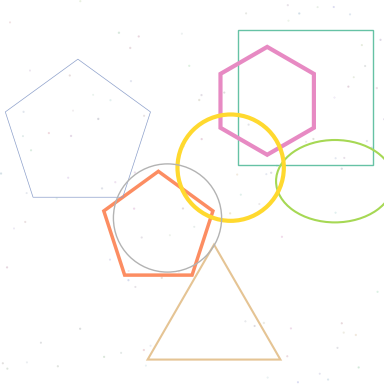[{"shape": "square", "thickness": 1, "radius": 0.88, "center": [0.794, 0.747]}, {"shape": "pentagon", "thickness": 2.5, "radius": 0.74, "center": [0.411, 0.406]}, {"shape": "pentagon", "thickness": 0.5, "radius": 0.99, "center": [0.202, 0.648]}, {"shape": "hexagon", "thickness": 3, "radius": 0.7, "center": [0.694, 0.738]}, {"shape": "oval", "thickness": 1.5, "radius": 0.76, "center": [0.87, 0.529]}, {"shape": "circle", "thickness": 3, "radius": 0.69, "center": [0.599, 0.565]}, {"shape": "triangle", "thickness": 1.5, "radius": 1.0, "center": [0.556, 0.166]}, {"shape": "circle", "thickness": 1, "radius": 0.7, "center": [0.435, 0.434]}]